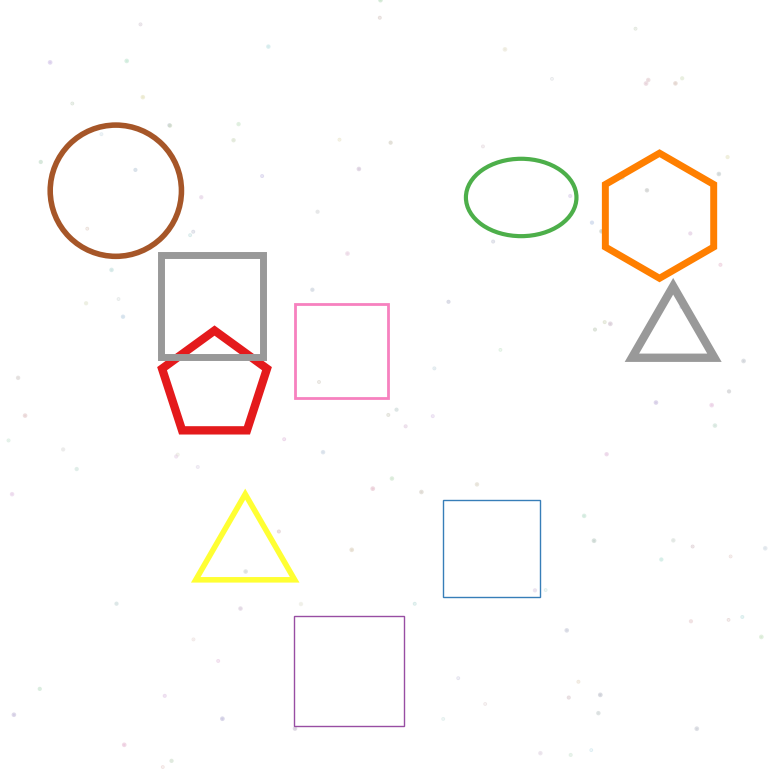[{"shape": "pentagon", "thickness": 3, "radius": 0.36, "center": [0.279, 0.499]}, {"shape": "square", "thickness": 0.5, "radius": 0.31, "center": [0.638, 0.288]}, {"shape": "oval", "thickness": 1.5, "radius": 0.36, "center": [0.677, 0.744]}, {"shape": "square", "thickness": 0.5, "radius": 0.36, "center": [0.453, 0.128]}, {"shape": "hexagon", "thickness": 2.5, "radius": 0.41, "center": [0.857, 0.72]}, {"shape": "triangle", "thickness": 2, "radius": 0.37, "center": [0.318, 0.284]}, {"shape": "circle", "thickness": 2, "radius": 0.43, "center": [0.15, 0.752]}, {"shape": "square", "thickness": 1, "radius": 0.3, "center": [0.443, 0.544]}, {"shape": "square", "thickness": 2.5, "radius": 0.33, "center": [0.275, 0.603]}, {"shape": "triangle", "thickness": 3, "radius": 0.31, "center": [0.874, 0.566]}]